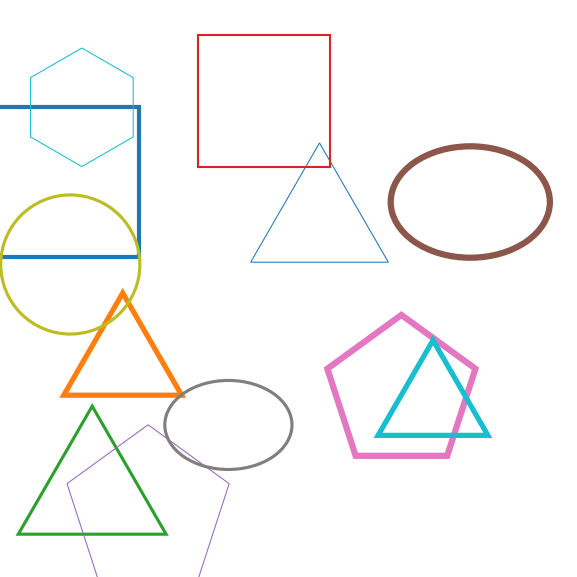[{"shape": "square", "thickness": 2, "radius": 0.65, "center": [0.11, 0.684]}, {"shape": "triangle", "thickness": 0.5, "radius": 0.69, "center": [0.553, 0.614]}, {"shape": "triangle", "thickness": 2.5, "radius": 0.59, "center": [0.212, 0.374]}, {"shape": "triangle", "thickness": 1.5, "radius": 0.74, "center": [0.16, 0.148]}, {"shape": "square", "thickness": 1, "radius": 0.57, "center": [0.457, 0.824]}, {"shape": "pentagon", "thickness": 0.5, "radius": 0.74, "center": [0.256, 0.116]}, {"shape": "oval", "thickness": 3, "radius": 0.69, "center": [0.814, 0.649]}, {"shape": "pentagon", "thickness": 3, "radius": 0.67, "center": [0.695, 0.319]}, {"shape": "oval", "thickness": 1.5, "radius": 0.55, "center": [0.395, 0.263]}, {"shape": "circle", "thickness": 1.5, "radius": 0.6, "center": [0.122, 0.541]}, {"shape": "triangle", "thickness": 2.5, "radius": 0.55, "center": [0.75, 0.3]}, {"shape": "hexagon", "thickness": 0.5, "radius": 0.51, "center": [0.142, 0.813]}]